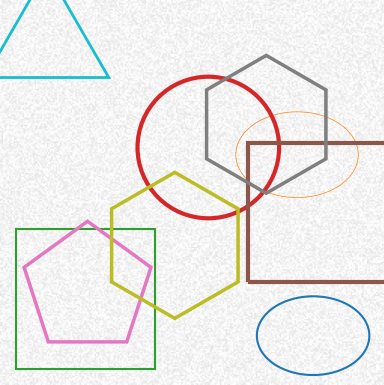[{"shape": "oval", "thickness": 1.5, "radius": 0.73, "center": [0.813, 0.128]}, {"shape": "oval", "thickness": 0.5, "radius": 0.8, "center": [0.772, 0.598]}, {"shape": "square", "thickness": 1.5, "radius": 0.91, "center": [0.222, 0.224]}, {"shape": "circle", "thickness": 3, "radius": 0.92, "center": [0.541, 0.617]}, {"shape": "square", "thickness": 3, "radius": 0.9, "center": [0.825, 0.448]}, {"shape": "pentagon", "thickness": 2.5, "radius": 0.87, "center": [0.227, 0.252]}, {"shape": "hexagon", "thickness": 2.5, "radius": 0.89, "center": [0.692, 0.677]}, {"shape": "hexagon", "thickness": 2.5, "radius": 0.95, "center": [0.454, 0.363]}, {"shape": "triangle", "thickness": 2, "radius": 0.93, "center": [0.122, 0.891]}]